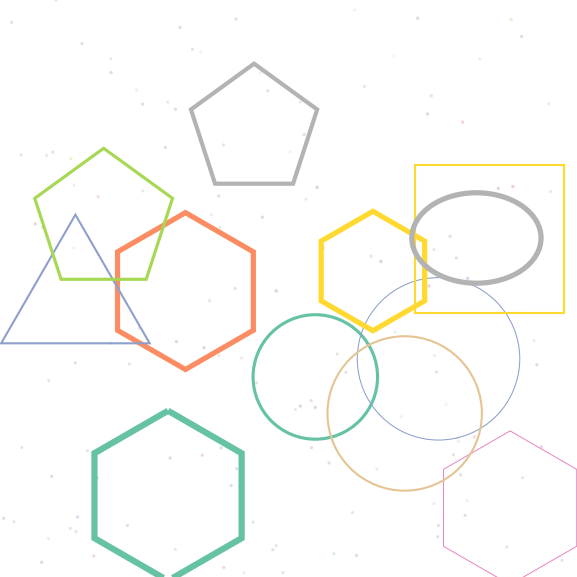[{"shape": "circle", "thickness": 1.5, "radius": 0.54, "center": [0.546, 0.346]}, {"shape": "hexagon", "thickness": 3, "radius": 0.74, "center": [0.291, 0.141]}, {"shape": "hexagon", "thickness": 2.5, "radius": 0.68, "center": [0.321, 0.495]}, {"shape": "circle", "thickness": 0.5, "radius": 0.7, "center": [0.759, 0.378]}, {"shape": "triangle", "thickness": 1, "radius": 0.74, "center": [0.131, 0.479]}, {"shape": "hexagon", "thickness": 0.5, "radius": 0.67, "center": [0.883, 0.12]}, {"shape": "pentagon", "thickness": 1.5, "radius": 0.63, "center": [0.179, 0.617]}, {"shape": "hexagon", "thickness": 2.5, "radius": 0.52, "center": [0.646, 0.53]}, {"shape": "square", "thickness": 1, "radius": 0.64, "center": [0.848, 0.585]}, {"shape": "circle", "thickness": 1, "radius": 0.67, "center": [0.701, 0.283]}, {"shape": "pentagon", "thickness": 2, "radius": 0.57, "center": [0.44, 0.774]}, {"shape": "oval", "thickness": 2.5, "radius": 0.56, "center": [0.825, 0.587]}]